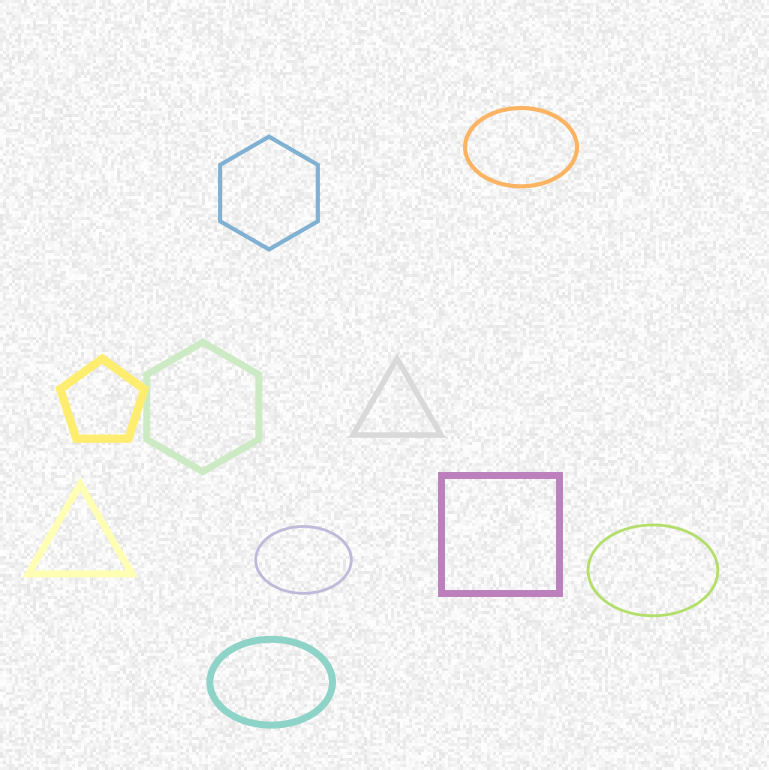[{"shape": "oval", "thickness": 2.5, "radius": 0.4, "center": [0.352, 0.114]}, {"shape": "triangle", "thickness": 2.5, "radius": 0.39, "center": [0.104, 0.294]}, {"shape": "oval", "thickness": 1, "radius": 0.31, "center": [0.394, 0.273]}, {"shape": "hexagon", "thickness": 1.5, "radius": 0.37, "center": [0.349, 0.749]}, {"shape": "oval", "thickness": 1.5, "radius": 0.36, "center": [0.677, 0.809]}, {"shape": "oval", "thickness": 1, "radius": 0.42, "center": [0.848, 0.259]}, {"shape": "triangle", "thickness": 2, "radius": 0.33, "center": [0.516, 0.468]}, {"shape": "square", "thickness": 2.5, "radius": 0.38, "center": [0.649, 0.306]}, {"shape": "hexagon", "thickness": 2.5, "radius": 0.42, "center": [0.263, 0.471]}, {"shape": "pentagon", "thickness": 3, "radius": 0.29, "center": [0.133, 0.477]}]